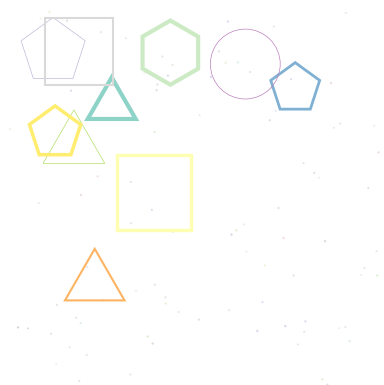[{"shape": "triangle", "thickness": 3, "radius": 0.36, "center": [0.29, 0.727]}, {"shape": "square", "thickness": 2.5, "radius": 0.49, "center": [0.4, 0.501]}, {"shape": "pentagon", "thickness": 0.5, "radius": 0.44, "center": [0.138, 0.867]}, {"shape": "pentagon", "thickness": 2, "radius": 0.33, "center": [0.767, 0.771]}, {"shape": "triangle", "thickness": 1.5, "radius": 0.45, "center": [0.246, 0.264]}, {"shape": "triangle", "thickness": 0.5, "radius": 0.46, "center": [0.192, 0.622]}, {"shape": "square", "thickness": 1.5, "radius": 0.44, "center": [0.205, 0.867]}, {"shape": "circle", "thickness": 0.5, "radius": 0.45, "center": [0.637, 0.834]}, {"shape": "hexagon", "thickness": 3, "radius": 0.42, "center": [0.442, 0.863]}, {"shape": "pentagon", "thickness": 2.5, "radius": 0.35, "center": [0.143, 0.655]}]